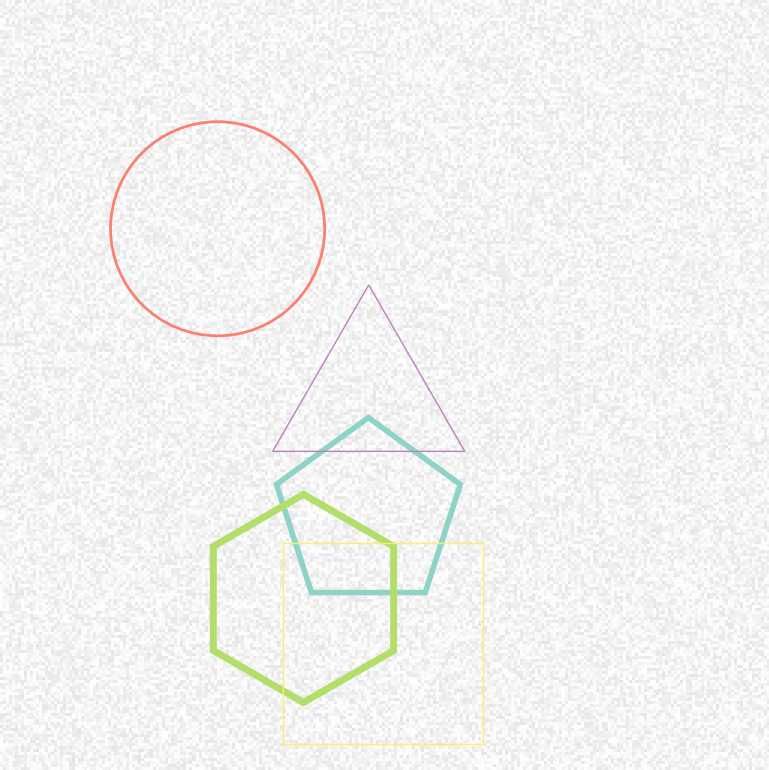[{"shape": "pentagon", "thickness": 2, "radius": 0.63, "center": [0.478, 0.332]}, {"shape": "circle", "thickness": 1, "radius": 0.7, "center": [0.283, 0.703]}, {"shape": "hexagon", "thickness": 2.5, "radius": 0.68, "center": [0.394, 0.223]}, {"shape": "triangle", "thickness": 0.5, "radius": 0.72, "center": [0.479, 0.486]}, {"shape": "square", "thickness": 0.5, "radius": 0.65, "center": [0.497, 0.164]}]